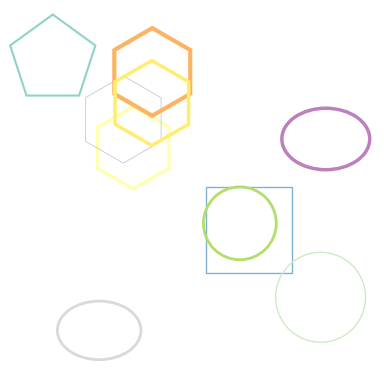[{"shape": "pentagon", "thickness": 1.5, "radius": 0.58, "center": [0.137, 0.846]}, {"shape": "hexagon", "thickness": 2.5, "radius": 0.53, "center": [0.346, 0.616]}, {"shape": "hexagon", "thickness": 0.5, "radius": 0.57, "center": [0.32, 0.69]}, {"shape": "square", "thickness": 1, "radius": 0.56, "center": [0.646, 0.404]}, {"shape": "hexagon", "thickness": 3, "radius": 0.57, "center": [0.396, 0.813]}, {"shape": "circle", "thickness": 2, "radius": 0.47, "center": [0.623, 0.42]}, {"shape": "oval", "thickness": 2, "radius": 0.54, "center": [0.258, 0.142]}, {"shape": "oval", "thickness": 2.5, "radius": 0.57, "center": [0.846, 0.639]}, {"shape": "circle", "thickness": 1, "radius": 0.58, "center": [0.833, 0.228]}, {"shape": "hexagon", "thickness": 2.5, "radius": 0.55, "center": [0.394, 0.732]}]